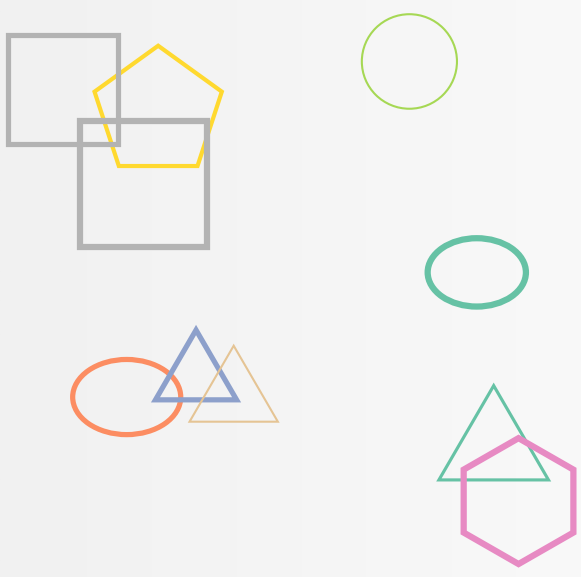[{"shape": "triangle", "thickness": 1.5, "radius": 0.54, "center": [0.849, 0.223]}, {"shape": "oval", "thickness": 3, "radius": 0.42, "center": [0.82, 0.527]}, {"shape": "oval", "thickness": 2.5, "radius": 0.46, "center": [0.218, 0.312]}, {"shape": "triangle", "thickness": 2.5, "radius": 0.4, "center": [0.337, 0.347]}, {"shape": "hexagon", "thickness": 3, "radius": 0.54, "center": [0.892, 0.131]}, {"shape": "circle", "thickness": 1, "radius": 0.41, "center": [0.704, 0.893]}, {"shape": "pentagon", "thickness": 2, "radius": 0.58, "center": [0.272, 0.805]}, {"shape": "triangle", "thickness": 1, "radius": 0.44, "center": [0.402, 0.313]}, {"shape": "square", "thickness": 3, "radius": 0.55, "center": [0.247, 0.681]}, {"shape": "square", "thickness": 2.5, "radius": 0.47, "center": [0.108, 0.845]}]